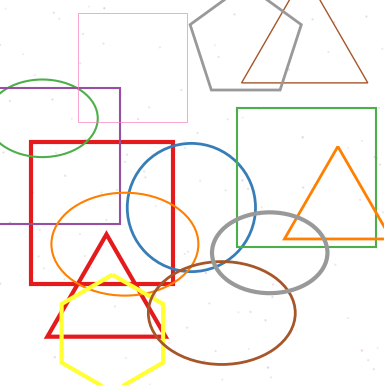[{"shape": "square", "thickness": 3, "radius": 0.92, "center": [0.265, 0.446]}, {"shape": "triangle", "thickness": 3, "radius": 0.89, "center": [0.277, 0.214]}, {"shape": "circle", "thickness": 2, "radius": 0.83, "center": [0.497, 0.461]}, {"shape": "oval", "thickness": 1.5, "radius": 0.72, "center": [0.11, 0.693]}, {"shape": "square", "thickness": 1.5, "radius": 0.9, "center": [0.796, 0.539]}, {"shape": "square", "thickness": 1.5, "radius": 0.88, "center": [0.134, 0.595]}, {"shape": "triangle", "thickness": 2, "radius": 0.8, "center": [0.878, 0.459]}, {"shape": "oval", "thickness": 1.5, "radius": 0.95, "center": [0.324, 0.366]}, {"shape": "hexagon", "thickness": 3, "radius": 0.76, "center": [0.292, 0.134]}, {"shape": "oval", "thickness": 2, "radius": 0.95, "center": [0.576, 0.187]}, {"shape": "triangle", "thickness": 1, "radius": 0.95, "center": [0.791, 0.879]}, {"shape": "square", "thickness": 0.5, "radius": 0.71, "center": [0.345, 0.825]}, {"shape": "pentagon", "thickness": 2, "radius": 0.76, "center": [0.638, 0.889]}, {"shape": "oval", "thickness": 3, "radius": 0.75, "center": [0.701, 0.343]}]